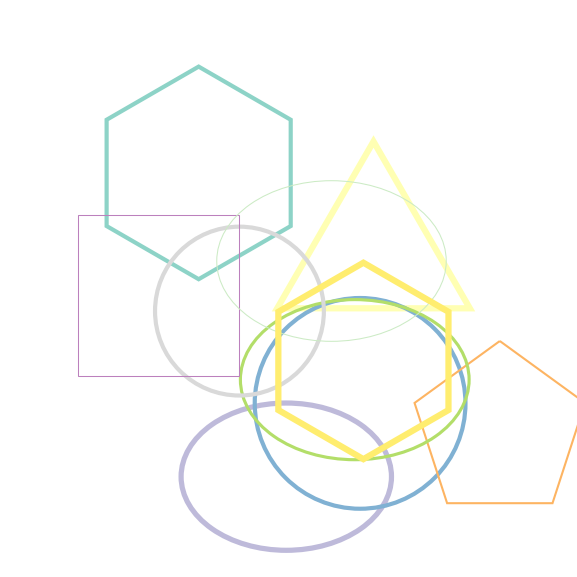[{"shape": "hexagon", "thickness": 2, "radius": 0.92, "center": [0.344, 0.7]}, {"shape": "triangle", "thickness": 3, "radius": 0.96, "center": [0.647, 0.562]}, {"shape": "oval", "thickness": 2.5, "radius": 0.91, "center": [0.496, 0.174]}, {"shape": "circle", "thickness": 2, "radius": 0.91, "center": [0.624, 0.301]}, {"shape": "pentagon", "thickness": 1, "radius": 0.78, "center": [0.865, 0.253]}, {"shape": "oval", "thickness": 1.5, "radius": 0.99, "center": [0.614, 0.342]}, {"shape": "circle", "thickness": 2, "radius": 0.73, "center": [0.415, 0.46]}, {"shape": "square", "thickness": 0.5, "radius": 0.7, "center": [0.275, 0.488]}, {"shape": "oval", "thickness": 0.5, "radius": 0.99, "center": [0.574, 0.547]}, {"shape": "hexagon", "thickness": 3, "radius": 0.85, "center": [0.629, 0.374]}]